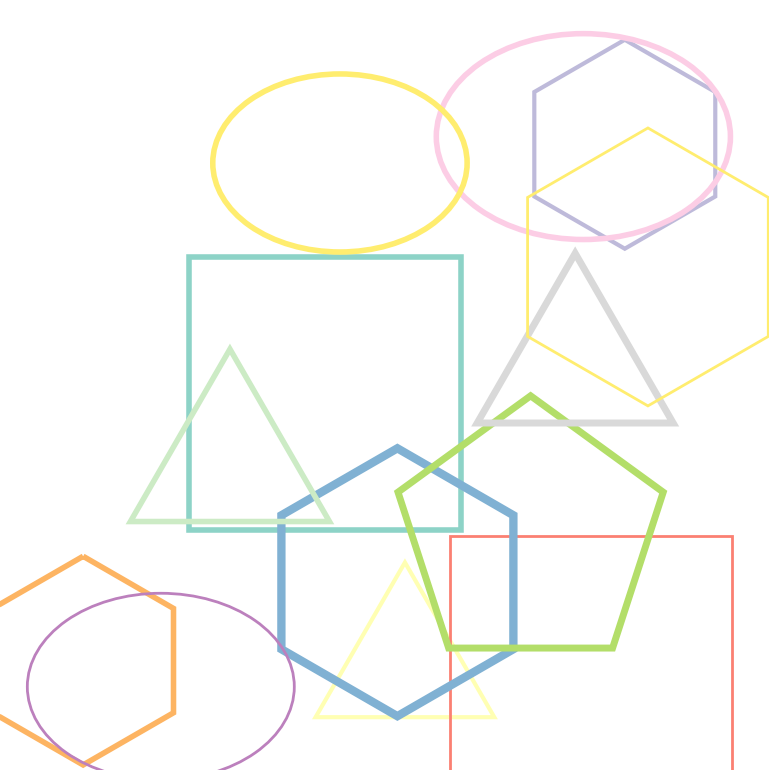[{"shape": "square", "thickness": 2, "radius": 0.88, "center": [0.422, 0.489]}, {"shape": "triangle", "thickness": 1.5, "radius": 0.67, "center": [0.526, 0.136]}, {"shape": "hexagon", "thickness": 1.5, "radius": 0.68, "center": [0.811, 0.813]}, {"shape": "square", "thickness": 1, "radius": 0.92, "center": [0.767, 0.12]}, {"shape": "hexagon", "thickness": 3, "radius": 0.87, "center": [0.516, 0.244]}, {"shape": "hexagon", "thickness": 2, "radius": 0.68, "center": [0.108, 0.142]}, {"shape": "pentagon", "thickness": 2.5, "radius": 0.91, "center": [0.689, 0.305]}, {"shape": "oval", "thickness": 2, "radius": 0.95, "center": [0.758, 0.823]}, {"shape": "triangle", "thickness": 2.5, "radius": 0.73, "center": [0.747, 0.524]}, {"shape": "oval", "thickness": 1, "radius": 0.87, "center": [0.209, 0.108]}, {"shape": "triangle", "thickness": 2, "radius": 0.75, "center": [0.299, 0.397]}, {"shape": "hexagon", "thickness": 1, "radius": 0.9, "center": [0.841, 0.653]}, {"shape": "oval", "thickness": 2, "radius": 0.83, "center": [0.441, 0.788]}]